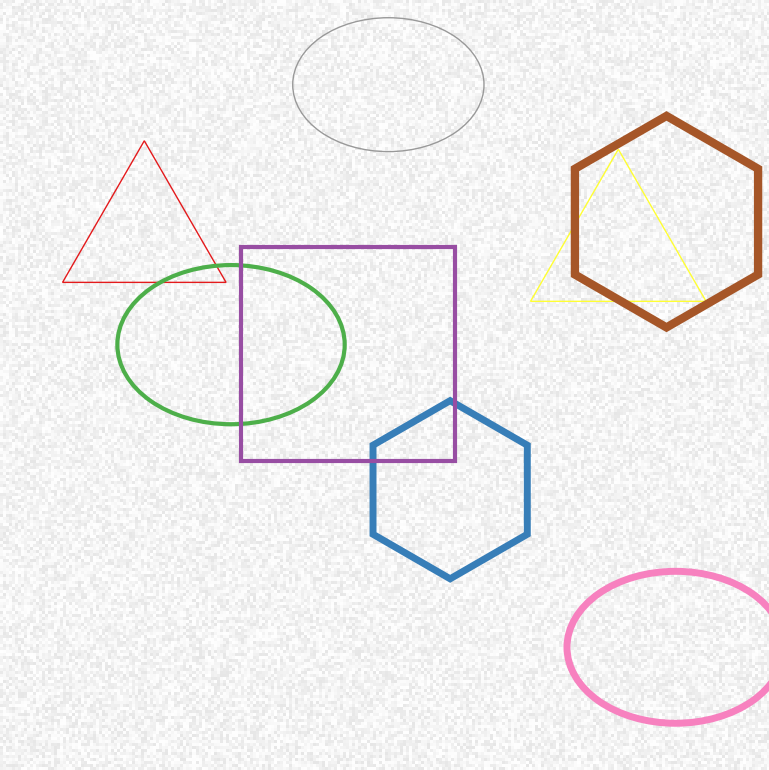[{"shape": "triangle", "thickness": 0.5, "radius": 0.61, "center": [0.187, 0.695]}, {"shape": "hexagon", "thickness": 2.5, "radius": 0.58, "center": [0.585, 0.364]}, {"shape": "oval", "thickness": 1.5, "radius": 0.74, "center": [0.3, 0.552]}, {"shape": "square", "thickness": 1.5, "radius": 0.69, "center": [0.452, 0.541]}, {"shape": "triangle", "thickness": 0.5, "radius": 0.66, "center": [0.803, 0.674]}, {"shape": "hexagon", "thickness": 3, "radius": 0.69, "center": [0.866, 0.712]}, {"shape": "oval", "thickness": 2.5, "radius": 0.7, "center": [0.877, 0.159]}, {"shape": "oval", "thickness": 0.5, "radius": 0.62, "center": [0.504, 0.89]}]